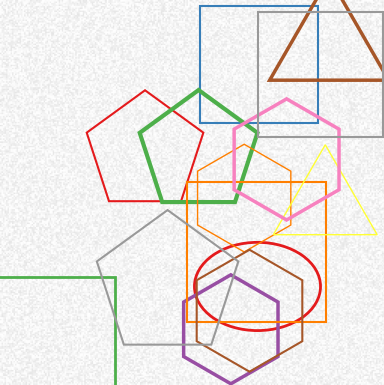[{"shape": "pentagon", "thickness": 1.5, "radius": 0.8, "center": [0.377, 0.606]}, {"shape": "oval", "thickness": 2, "radius": 0.82, "center": [0.669, 0.256]}, {"shape": "square", "thickness": 1.5, "radius": 0.76, "center": [0.673, 0.832]}, {"shape": "square", "thickness": 2, "radius": 0.85, "center": [0.129, 0.109]}, {"shape": "pentagon", "thickness": 3, "radius": 0.8, "center": [0.516, 0.605]}, {"shape": "hexagon", "thickness": 2.5, "radius": 0.71, "center": [0.6, 0.145]}, {"shape": "hexagon", "thickness": 1, "radius": 0.7, "center": [0.634, 0.485]}, {"shape": "square", "thickness": 1.5, "radius": 0.91, "center": [0.666, 0.345]}, {"shape": "triangle", "thickness": 1, "radius": 0.78, "center": [0.845, 0.468]}, {"shape": "triangle", "thickness": 2.5, "radius": 0.89, "center": [0.855, 0.881]}, {"shape": "hexagon", "thickness": 1.5, "radius": 0.79, "center": [0.648, 0.193]}, {"shape": "hexagon", "thickness": 2.5, "radius": 0.79, "center": [0.744, 0.586]}, {"shape": "pentagon", "thickness": 1.5, "radius": 0.97, "center": [0.435, 0.261]}, {"shape": "square", "thickness": 1.5, "radius": 0.81, "center": [0.833, 0.806]}]